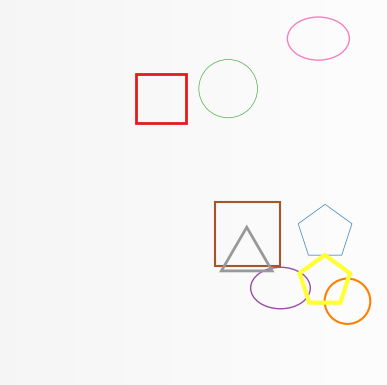[{"shape": "square", "thickness": 2, "radius": 0.32, "center": [0.416, 0.745]}, {"shape": "pentagon", "thickness": 0.5, "radius": 0.36, "center": [0.839, 0.396]}, {"shape": "circle", "thickness": 0.5, "radius": 0.38, "center": [0.589, 0.77]}, {"shape": "oval", "thickness": 1, "radius": 0.39, "center": [0.724, 0.252]}, {"shape": "circle", "thickness": 1.5, "radius": 0.29, "center": [0.897, 0.217]}, {"shape": "pentagon", "thickness": 3, "radius": 0.34, "center": [0.838, 0.269]}, {"shape": "square", "thickness": 1.5, "radius": 0.42, "center": [0.639, 0.391]}, {"shape": "oval", "thickness": 1, "radius": 0.4, "center": [0.822, 0.9]}, {"shape": "triangle", "thickness": 2, "radius": 0.38, "center": [0.637, 0.334]}]